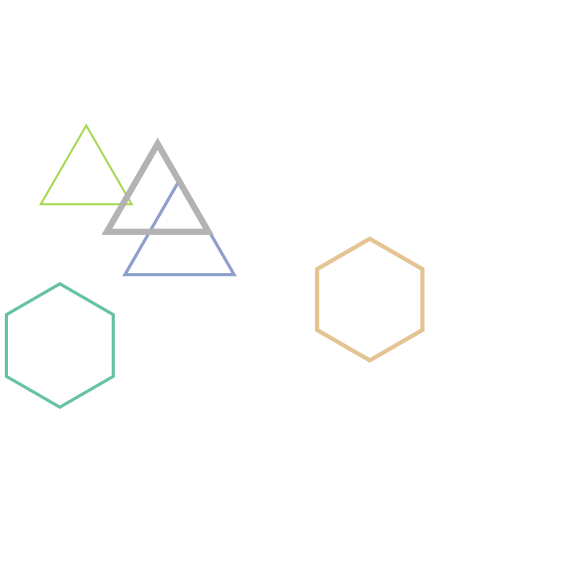[{"shape": "hexagon", "thickness": 1.5, "radius": 0.53, "center": [0.104, 0.401]}, {"shape": "triangle", "thickness": 1.5, "radius": 0.55, "center": [0.311, 0.578]}, {"shape": "triangle", "thickness": 1, "radius": 0.45, "center": [0.149, 0.691]}, {"shape": "hexagon", "thickness": 2, "radius": 0.53, "center": [0.64, 0.48]}, {"shape": "triangle", "thickness": 3, "radius": 0.51, "center": [0.273, 0.649]}]